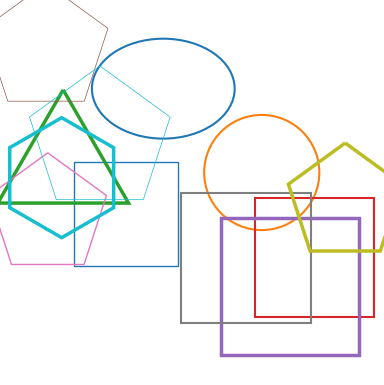[{"shape": "square", "thickness": 1, "radius": 0.68, "center": [0.327, 0.445]}, {"shape": "oval", "thickness": 1.5, "radius": 0.93, "center": [0.424, 0.77]}, {"shape": "circle", "thickness": 1.5, "radius": 0.75, "center": [0.68, 0.552]}, {"shape": "triangle", "thickness": 2.5, "radius": 0.98, "center": [0.164, 0.571]}, {"shape": "square", "thickness": 1.5, "radius": 0.78, "center": [0.817, 0.331]}, {"shape": "square", "thickness": 2.5, "radius": 0.89, "center": [0.753, 0.256]}, {"shape": "pentagon", "thickness": 0.5, "radius": 0.85, "center": [0.12, 0.874]}, {"shape": "pentagon", "thickness": 1, "radius": 0.8, "center": [0.124, 0.443]}, {"shape": "square", "thickness": 1.5, "radius": 0.85, "center": [0.639, 0.331]}, {"shape": "pentagon", "thickness": 2.5, "radius": 0.78, "center": [0.897, 0.473]}, {"shape": "hexagon", "thickness": 2.5, "radius": 0.78, "center": [0.16, 0.538]}, {"shape": "pentagon", "thickness": 0.5, "radius": 0.96, "center": [0.259, 0.637]}]